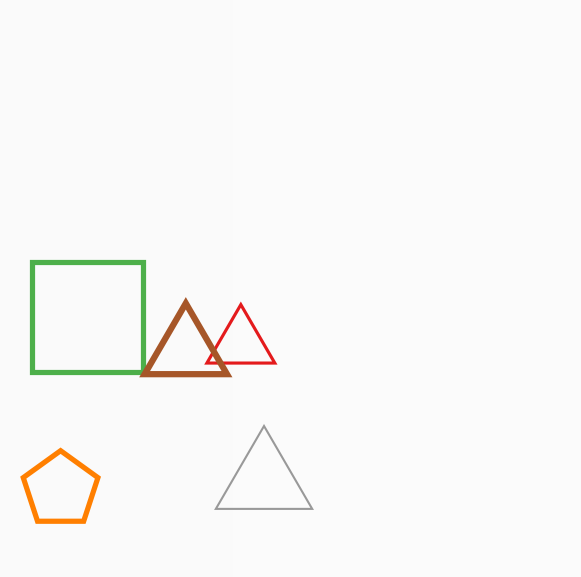[{"shape": "triangle", "thickness": 1.5, "radius": 0.34, "center": [0.414, 0.404]}, {"shape": "square", "thickness": 2.5, "radius": 0.48, "center": [0.151, 0.45]}, {"shape": "pentagon", "thickness": 2.5, "radius": 0.34, "center": [0.104, 0.151]}, {"shape": "triangle", "thickness": 3, "radius": 0.41, "center": [0.32, 0.392]}, {"shape": "triangle", "thickness": 1, "radius": 0.48, "center": [0.454, 0.166]}]